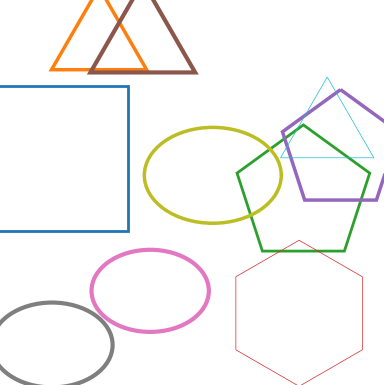[{"shape": "square", "thickness": 2, "radius": 0.95, "center": [0.143, 0.588]}, {"shape": "triangle", "thickness": 2.5, "radius": 0.71, "center": [0.257, 0.89]}, {"shape": "pentagon", "thickness": 2, "radius": 0.91, "center": [0.788, 0.494]}, {"shape": "hexagon", "thickness": 0.5, "radius": 0.95, "center": [0.777, 0.186]}, {"shape": "pentagon", "thickness": 2.5, "radius": 0.79, "center": [0.885, 0.609]}, {"shape": "triangle", "thickness": 3, "radius": 0.79, "center": [0.371, 0.89]}, {"shape": "oval", "thickness": 3, "radius": 0.76, "center": [0.39, 0.245]}, {"shape": "oval", "thickness": 3, "radius": 0.79, "center": [0.135, 0.104]}, {"shape": "oval", "thickness": 2.5, "radius": 0.89, "center": [0.553, 0.545]}, {"shape": "triangle", "thickness": 0.5, "radius": 0.7, "center": [0.85, 0.66]}]